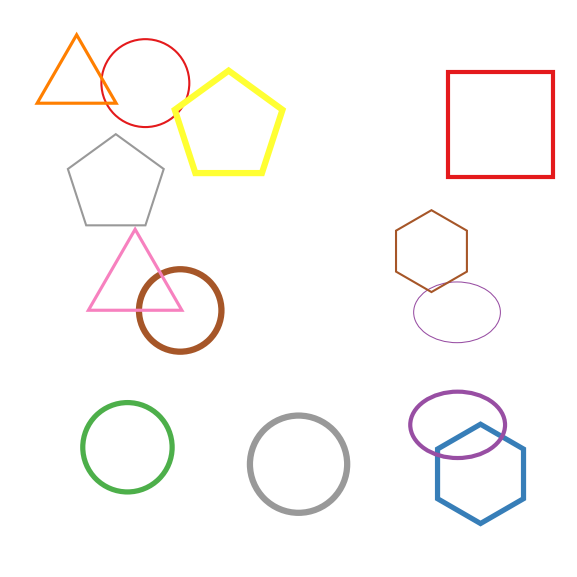[{"shape": "circle", "thickness": 1, "radius": 0.38, "center": [0.252, 0.855]}, {"shape": "square", "thickness": 2, "radius": 0.45, "center": [0.866, 0.783]}, {"shape": "hexagon", "thickness": 2.5, "radius": 0.43, "center": [0.832, 0.179]}, {"shape": "circle", "thickness": 2.5, "radius": 0.39, "center": [0.221, 0.225]}, {"shape": "oval", "thickness": 0.5, "radius": 0.38, "center": [0.791, 0.458]}, {"shape": "oval", "thickness": 2, "radius": 0.41, "center": [0.792, 0.263]}, {"shape": "triangle", "thickness": 1.5, "radius": 0.39, "center": [0.133, 0.86]}, {"shape": "pentagon", "thickness": 3, "radius": 0.49, "center": [0.396, 0.779]}, {"shape": "circle", "thickness": 3, "radius": 0.36, "center": [0.312, 0.462]}, {"shape": "hexagon", "thickness": 1, "radius": 0.35, "center": [0.747, 0.564]}, {"shape": "triangle", "thickness": 1.5, "radius": 0.47, "center": [0.234, 0.509]}, {"shape": "circle", "thickness": 3, "radius": 0.42, "center": [0.517, 0.195]}, {"shape": "pentagon", "thickness": 1, "radius": 0.44, "center": [0.201, 0.68]}]